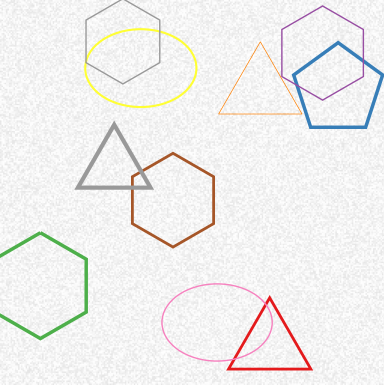[{"shape": "triangle", "thickness": 2, "radius": 0.62, "center": [0.7, 0.103]}, {"shape": "pentagon", "thickness": 2.5, "radius": 0.61, "center": [0.878, 0.768]}, {"shape": "hexagon", "thickness": 2.5, "radius": 0.69, "center": [0.105, 0.258]}, {"shape": "hexagon", "thickness": 1, "radius": 0.61, "center": [0.838, 0.862]}, {"shape": "triangle", "thickness": 0.5, "radius": 0.63, "center": [0.676, 0.766]}, {"shape": "oval", "thickness": 1.5, "radius": 0.72, "center": [0.366, 0.823]}, {"shape": "hexagon", "thickness": 2, "radius": 0.61, "center": [0.449, 0.48]}, {"shape": "oval", "thickness": 1, "radius": 0.72, "center": [0.564, 0.162]}, {"shape": "hexagon", "thickness": 1, "radius": 0.55, "center": [0.319, 0.893]}, {"shape": "triangle", "thickness": 3, "radius": 0.54, "center": [0.297, 0.567]}]